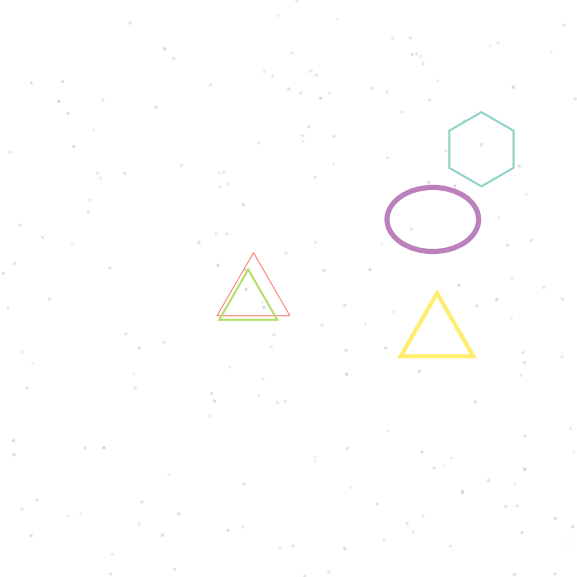[{"shape": "hexagon", "thickness": 1, "radius": 0.32, "center": [0.834, 0.741]}, {"shape": "triangle", "thickness": 0.5, "radius": 0.36, "center": [0.439, 0.489]}, {"shape": "triangle", "thickness": 1, "radius": 0.29, "center": [0.43, 0.474]}, {"shape": "oval", "thickness": 2.5, "radius": 0.4, "center": [0.749, 0.619]}, {"shape": "triangle", "thickness": 2, "radius": 0.36, "center": [0.757, 0.419]}]